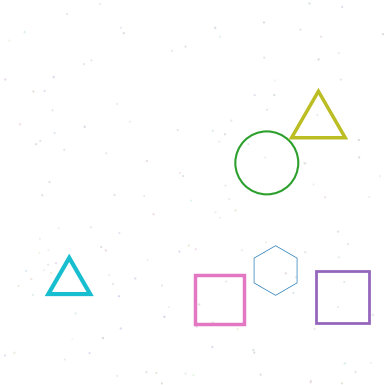[{"shape": "hexagon", "thickness": 0.5, "radius": 0.32, "center": [0.716, 0.297]}, {"shape": "circle", "thickness": 1.5, "radius": 0.41, "center": [0.693, 0.577]}, {"shape": "square", "thickness": 2, "radius": 0.34, "center": [0.89, 0.228]}, {"shape": "square", "thickness": 2.5, "radius": 0.32, "center": [0.57, 0.222]}, {"shape": "triangle", "thickness": 2.5, "radius": 0.4, "center": [0.827, 0.682]}, {"shape": "triangle", "thickness": 3, "radius": 0.31, "center": [0.18, 0.268]}]